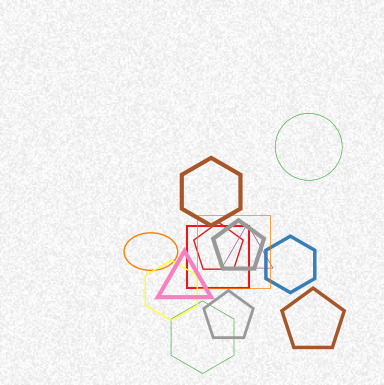[{"shape": "square", "thickness": 1.5, "radius": 0.41, "center": [0.567, 0.333]}, {"shape": "pentagon", "thickness": 1, "radius": 0.34, "center": [0.567, 0.355]}, {"shape": "hexagon", "thickness": 2.5, "radius": 0.37, "center": [0.754, 0.313]}, {"shape": "hexagon", "thickness": 0.5, "radius": 0.47, "center": [0.526, 0.124]}, {"shape": "circle", "thickness": 0.5, "radius": 0.44, "center": [0.802, 0.619]}, {"shape": "triangle", "thickness": 0.5, "radius": 0.38, "center": [0.642, 0.342]}, {"shape": "oval", "thickness": 1, "radius": 0.35, "center": [0.392, 0.346]}, {"shape": "square", "thickness": 0.5, "radius": 0.47, "center": [0.606, 0.346]}, {"shape": "hexagon", "thickness": 1, "radius": 0.39, "center": [0.445, 0.246]}, {"shape": "pentagon", "thickness": 2.5, "radius": 0.43, "center": [0.813, 0.166]}, {"shape": "hexagon", "thickness": 3, "radius": 0.44, "center": [0.548, 0.502]}, {"shape": "triangle", "thickness": 3, "radius": 0.4, "center": [0.479, 0.268]}, {"shape": "pentagon", "thickness": 2, "radius": 0.34, "center": [0.594, 0.178]}, {"shape": "pentagon", "thickness": 3, "radius": 0.35, "center": [0.62, 0.359]}]